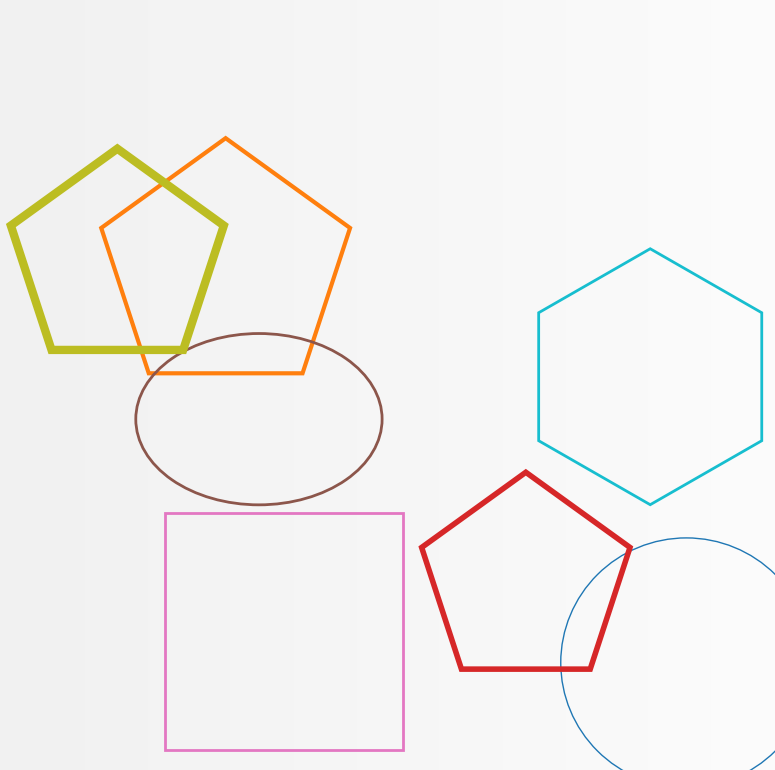[{"shape": "circle", "thickness": 0.5, "radius": 0.81, "center": [0.886, 0.139]}, {"shape": "pentagon", "thickness": 1.5, "radius": 0.84, "center": [0.291, 0.652]}, {"shape": "pentagon", "thickness": 2, "radius": 0.71, "center": [0.678, 0.245]}, {"shape": "oval", "thickness": 1, "radius": 0.79, "center": [0.334, 0.456]}, {"shape": "square", "thickness": 1, "radius": 0.77, "center": [0.367, 0.18]}, {"shape": "pentagon", "thickness": 3, "radius": 0.72, "center": [0.151, 0.662]}, {"shape": "hexagon", "thickness": 1, "radius": 0.83, "center": [0.839, 0.511]}]